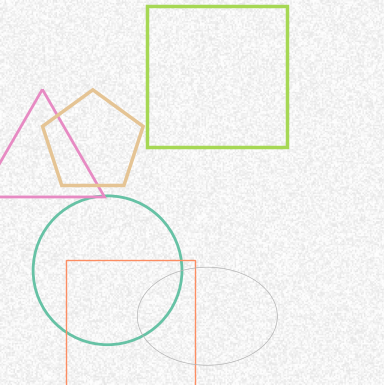[{"shape": "circle", "thickness": 2, "radius": 0.97, "center": [0.279, 0.298]}, {"shape": "square", "thickness": 1, "radius": 0.83, "center": [0.339, 0.157]}, {"shape": "triangle", "thickness": 2, "radius": 0.93, "center": [0.11, 0.582]}, {"shape": "square", "thickness": 2.5, "radius": 0.91, "center": [0.564, 0.801]}, {"shape": "pentagon", "thickness": 2.5, "radius": 0.69, "center": [0.241, 0.629]}, {"shape": "oval", "thickness": 0.5, "radius": 0.91, "center": [0.538, 0.179]}]